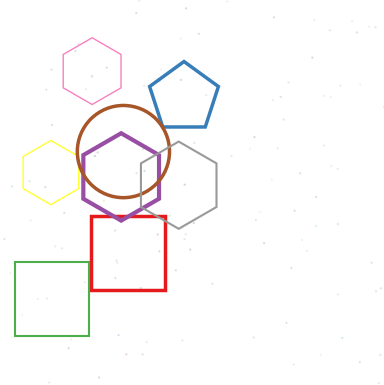[{"shape": "square", "thickness": 2.5, "radius": 0.48, "center": [0.333, 0.342]}, {"shape": "pentagon", "thickness": 2.5, "radius": 0.47, "center": [0.478, 0.746]}, {"shape": "square", "thickness": 1.5, "radius": 0.48, "center": [0.135, 0.224]}, {"shape": "hexagon", "thickness": 3, "radius": 0.57, "center": [0.315, 0.54]}, {"shape": "hexagon", "thickness": 1, "radius": 0.42, "center": [0.132, 0.552]}, {"shape": "circle", "thickness": 2.5, "radius": 0.6, "center": [0.321, 0.606]}, {"shape": "hexagon", "thickness": 1, "radius": 0.43, "center": [0.239, 0.815]}, {"shape": "hexagon", "thickness": 1.5, "radius": 0.57, "center": [0.464, 0.519]}]